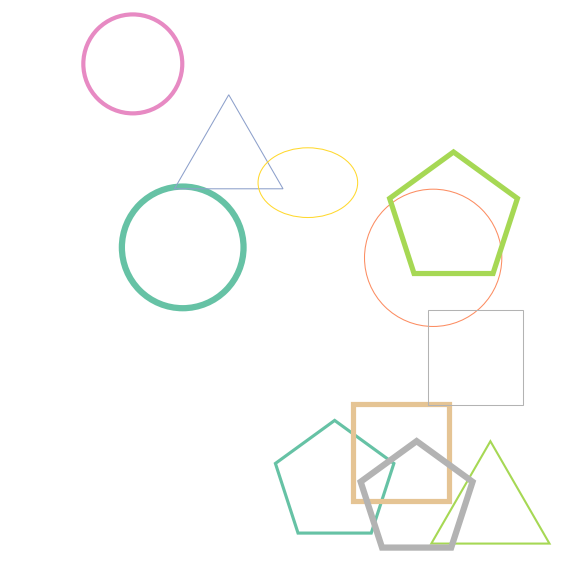[{"shape": "circle", "thickness": 3, "radius": 0.53, "center": [0.316, 0.571]}, {"shape": "pentagon", "thickness": 1.5, "radius": 0.54, "center": [0.579, 0.163]}, {"shape": "circle", "thickness": 0.5, "radius": 0.59, "center": [0.75, 0.553]}, {"shape": "triangle", "thickness": 0.5, "radius": 0.54, "center": [0.396, 0.727]}, {"shape": "circle", "thickness": 2, "radius": 0.43, "center": [0.23, 0.888]}, {"shape": "pentagon", "thickness": 2.5, "radius": 0.58, "center": [0.785, 0.62]}, {"shape": "triangle", "thickness": 1, "radius": 0.59, "center": [0.849, 0.117]}, {"shape": "oval", "thickness": 0.5, "radius": 0.43, "center": [0.533, 0.683]}, {"shape": "square", "thickness": 2.5, "radius": 0.42, "center": [0.695, 0.216]}, {"shape": "square", "thickness": 0.5, "radius": 0.41, "center": [0.824, 0.38]}, {"shape": "pentagon", "thickness": 3, "radius": 0.51, "center": [0.721, 0.133]}]